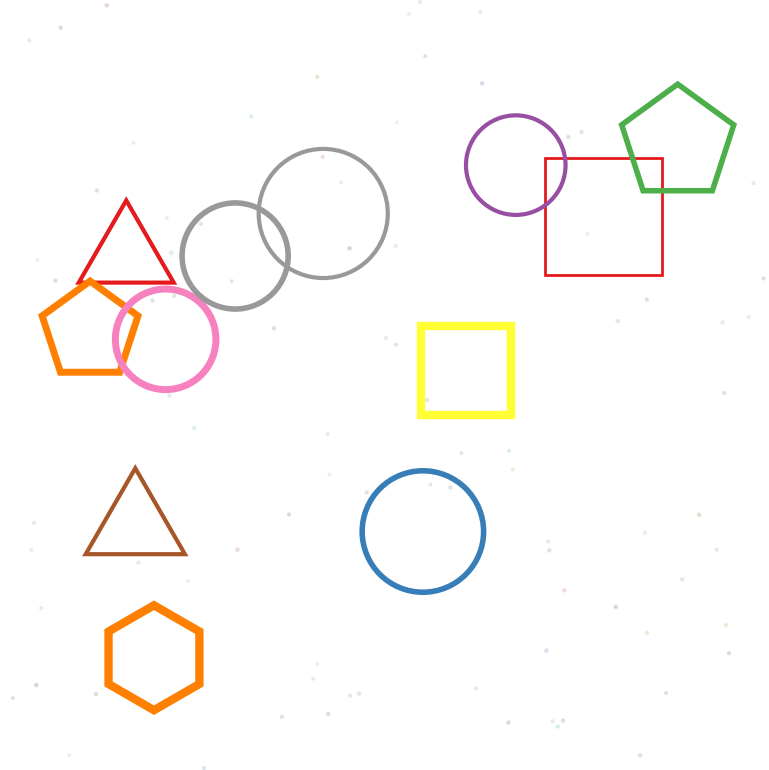[{"shape": "triangle", "thickness": 1.5, "radius": 0.36, "center": [0.164, 0.669]}, {"shape": "square", "thickness": 1, "radius": 0.38, "center": [0.784, 0.719]}, {"shape": "circle", "thickness": 2, "radius": 0.39, "center": [0.549, 0.31]}, {"shape": "pentagon", "thickness": 2, "radius": 0.38, "center": [0.88, 0.814]}, {"shape": "circle", "thickness": 1.5, "radius": 0.32, "center": [0.67, 0.786]}, {"shape": "pentagon", "thickness": 2.5, "radius": 0.33, "center": [0.117, 0.57]}, {"shape": "hexagon", "thickness": 3, "radius": 0.34, "center": [0.2, 0.146]}, {"shape": "square", "thickness": 3, "radius": 0.29, "center": [0.605, 0.519]}, {"shape": "triangle", "thickness": 1.5, "radius": 0.37, "center": [0.176, 0.317]}, {"shape": "circle", "thickness": 2.5, "radius": 0.33, "center": [0.215, 0.559]}, {"shape": "circle", "thickness": 2, "radius": 0.34, "center": [0.305, 0.668]}, {"shape": "circle", "thickness": 1.5, "radius": 0.42, "center": [0.42, 0.723]}]